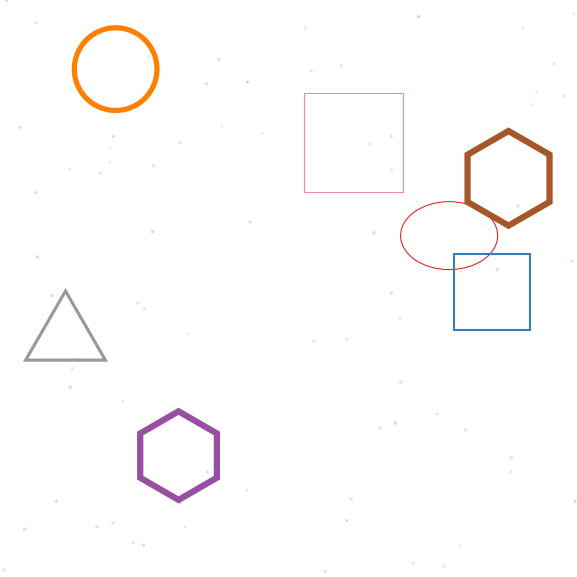[{"shape": "oval", "thickness": 0.5, "radius": 0.42, "center": [0.778, 0.591]}, {"shape": "square", "thickness": 1, "radius": 0.33, "center": [0.852, 0.494]}, {"shape": "hexagon", "thickness": 3, "radius": 0.38, "center": [0.309, 0.21]}, {"shape": "circle", "thickness": 2.5, "radius": 0.36, "center": [0.2, 0.879]}, {"shape": "hexagon", "thickness": 3, "radius": 0.41, "center": [0.881, 0.69]}, {"shape": "square", "thickness": 0.5, "radius": 0.43, "center": [0.612, 0.752]}, {"shape": "triangle", "thickness": 1.5, "radius": 0.4, "center": [0.113, 0.415]}]